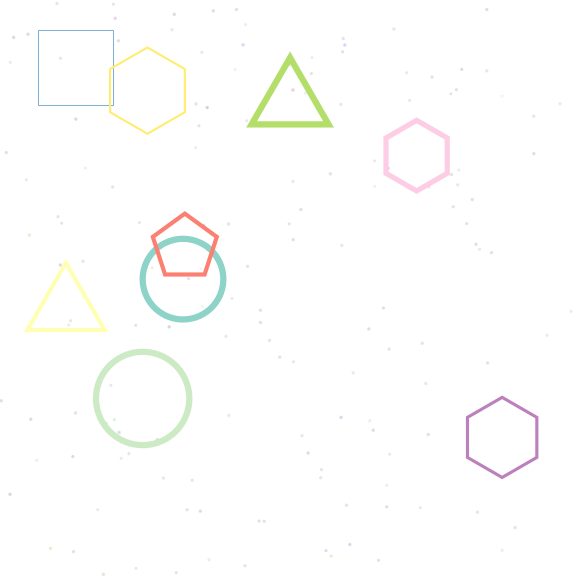[{"shape": "circle", "thickness": 3, "radius": 0.35, "center": [0.317, 0.516]}, {"shape": "triangle", "thickness": 2, "radius": 0.39, "center": [0.114, 0.466]}, {"shape": "pentagon", "thickness": 2, "radius": 0.29, "center": [0.32, 0.571]}, {"shape": "square", "thickness": 0.5, "radius": 0.32, "center": [0.13, 0.882]}, {"shape": "triangle", "thickness": 3, "radius": 0.38, "center": [0.502, 0.822]}, {"shape": "hexagon", "thickness": 2.5, "radius": 0.31, "center": [0.721, 0.73]}, {"shape": "hexagon", "thickness": 1.5, "radius": 0.35, "center": [0.87, 0.242]}, {"shape": "circle", "thickness": 3, "radius": 0.4, "center": [0.247, 0.309]}, {"shape": "hexagon", "thickness": 1, "radius": 0.37, "center": [0.255, 0.842]}]